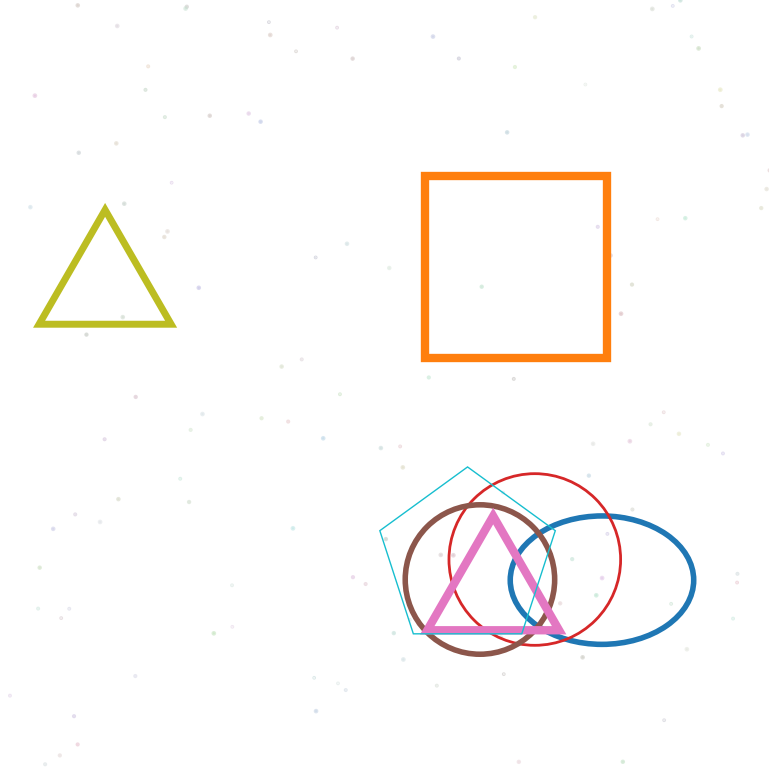[{"shape": "oval", "thickness": 2, "radius": 0.6, "center": [0.782, 0.247]}, {"shape": "square", "thickness": 3, "radius": 0.59, "center": [0.671, 0.653]}, {"shape": "circle", "thickness": 1, "radius": 0.56, "center": [0.695, 0.273]}, {"shape": "circle", "thickness": 2, "radius": 0.49, "center": [0.623, 0.247]}, {"shape": "triangle", "thickness": 3, "radius": 0.49, "center": [0.641, 0.231]}, {"shape": "triangle", "thickness": 2.5, "radius": 0.5, "center": [0.136, 0.628]}, {"shape": "pentagon", "thickness": 0.5, "radius": 0.6, "center": [0.607, 0.274]}]